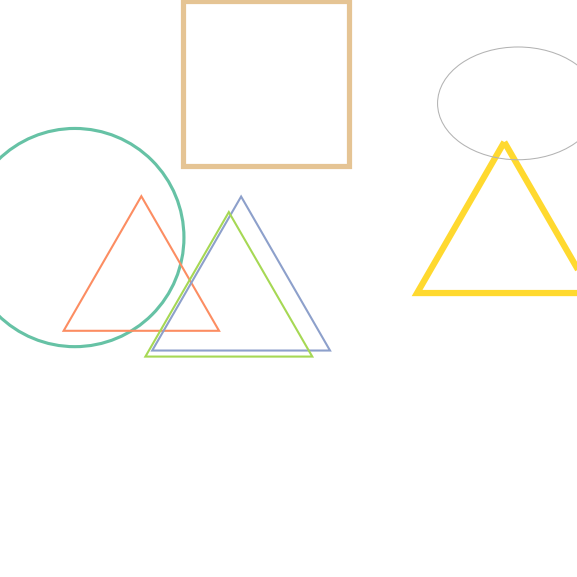[{"shape": "circle", "thickness": 1.5, "radius": 0.94, "center": [0.13, 0.588]}, {"shape": "triangle", "thickness": 1, "radius": 0.78, "center": [0.245, 0.504]}, {"shape": "triangle", "thickness": 1, "radius": 0.89, "center": [0.418, 0.481]}, {"shape": "triangle", "thickness": 1, "radius": 0.83, "center": [0.396, 0.465]}, {"shape": "triangle", "thickness": 3, "radius": 0.87, "center": [0.873, 0.579]}, {"shape": "square", "thickness": 2.5, "radius": 0.72, "center": [0.46, 0.855]}, {"shape": "oval", "thickness": 0.5, "radius": 0.7, "center": [0.897, 0.82]}]